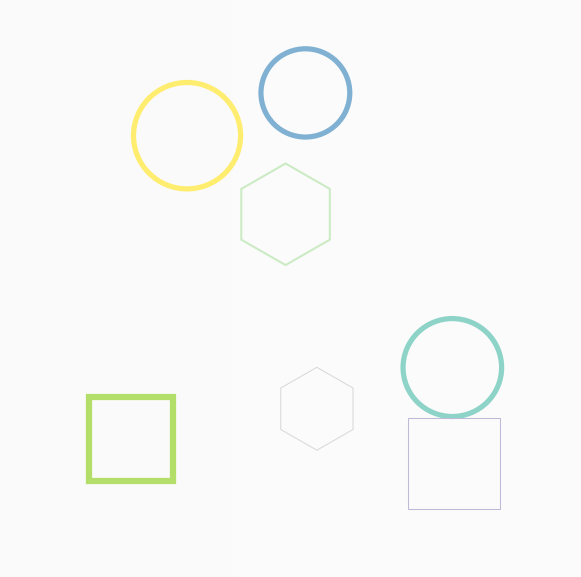[{"shape": "circle", "thickness": 2.5, "radius": 0.42, "center": [0.778, 0.363]}, {"shape": "square", "thickness": 0.5, "radius": 0.39, "center": [0.781, 0.196]}, {"shape": "circle", "thickness": 2.5, "radius": 0.38, "center": [0.525, 0.838]}, {"shape": "square", "thickness": 3, "radius": 0.36, "center": [0.225, 0.239]}, {"shape": "hexagon", "thickness": 0.5, "radius": 0.36, "center": [0.545, 0.291]}, {"shape": "hexagon", "thickness": 1, "radius": 0.44, "center": [0.491, 0.628]}, {"shape": "circle", "thickness": 2.5, "radius": 0.46, "center": [0.322, 0.764]}]